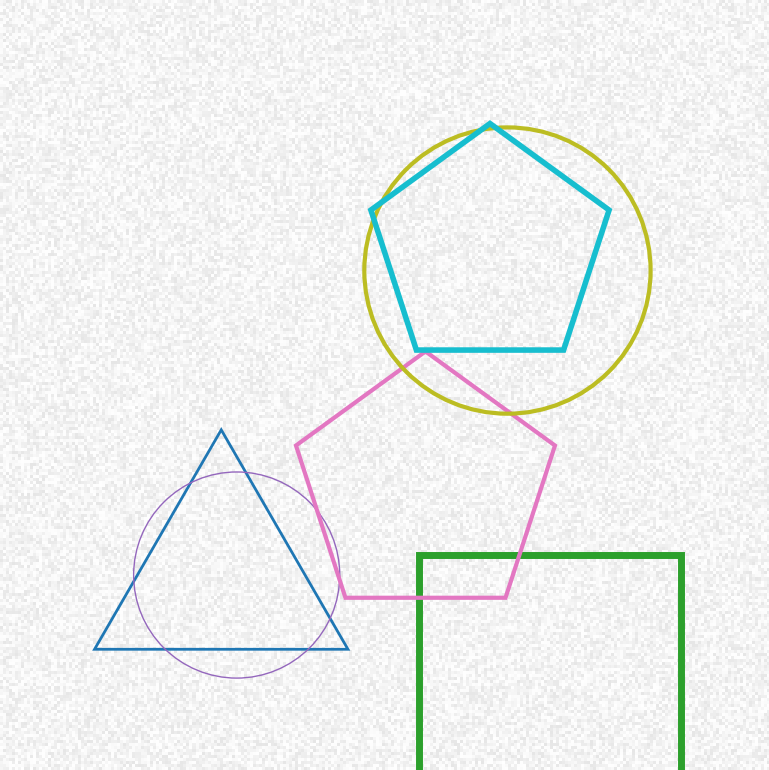[{"shape": "triangle", "thickness": 1, "radius": 0.95, "center": [0.287, 0.252]}, {"shape": "square", "thickness": 2.5, "radius": 0.85, "center": [0.714, 0.109]}, {"shape": "circle", "thickness": 0.5, "radius": 0.67, "center": [0.307, 0.253]}, {"shape": "pentagon", "thickness": 1.5, "radius": 0.88, "center": [0.553, 0.367]}, {"shape": "circle", "thickness": 1.5, "radius": 0.93, "center": [0.659, 0.649]}, {"shape": "pentagon", "thickness": 2, "radius": 0.81, "center": [0.636, 0.677]}]